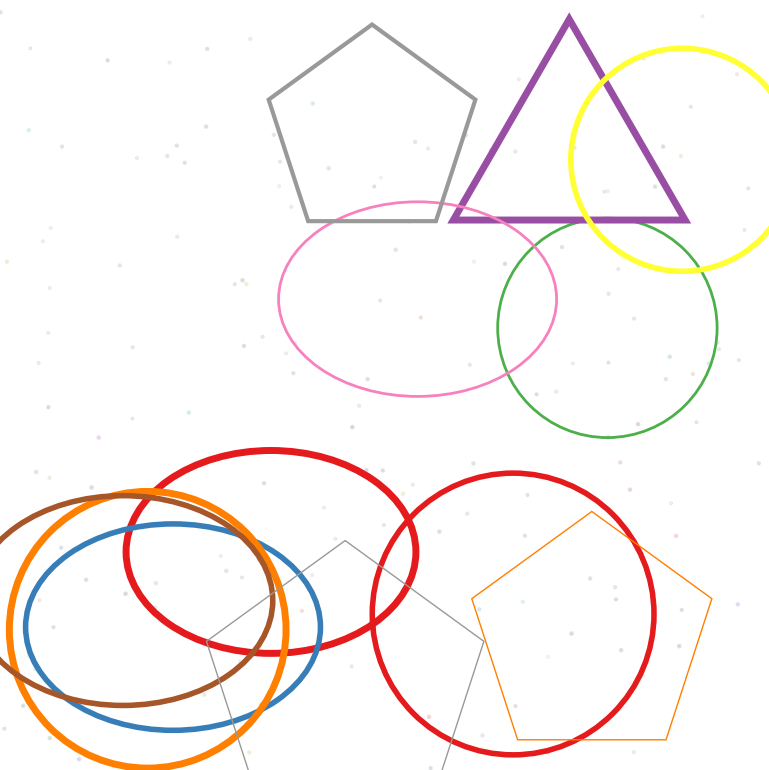[{"shape": "circle", "thickness": 2, "radius": 0.91, "center": [0.666, 0.203]}, {"shape": "oval", "thickness": 2.5, "radius": 0.94, "center": [0.352, 0.283]}, {"shape": "oval", "thickness": 2, "radius": 0.96, "center": [0.225, 0.186]}, {"shape": "circle", "thickness": 1, "radius": 0.71, "center": [0.789, 0.574]}, {"shape": "triangle", "thickness": 2.5, "radius": 0.87, "center": [0.739, 0.801]}, {"shape": "circle", "thickness": 2.5, "radius": 0.9, "center": [0.192, 0.182]}, {"shape": "pentagon", "thickness": 0.5, "radius": 0.82, "center": [0.769, 0.172]}, {"shape": "circle", "thickness": 2, "radius": 0.72, "center": [0.886, 0.792]}, {"shape": "oval", "thickness": 2, "radius": 0.97, "center": [0.16, 0.22]}, {"shape": "oval", "thickness": 1, "radius": 0.9, "center": [0.542, 0.612]}, {"shape": "pentagon", "thickness": 0.5, "radius": 0.95, "center": [0.448, 0.109]}, {"shape": "pentagon", "thickness": 1.5, "radius": 0.71, "center": [0.483, 0.827]}]